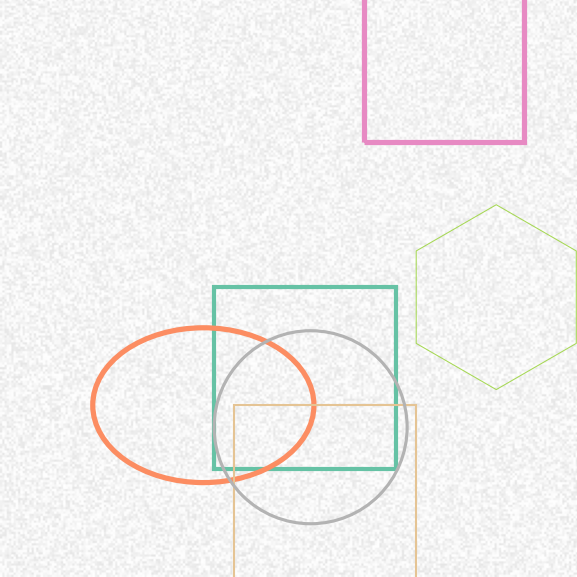[{"shape": "square", "thickness": 2, "radius": 0.79, "center": [0.527, 0.344]}, {"shape": "oval", "thickness": 2.5, "radius": 0.96, "center": [0.352, 0.298]}, {"shape": "square", "thickness": 2.5, "radius": 0.7, "center": [0.769, 0.892]}, {"shape": "hexagon", "thickness": 0.5, "radius": 0.8, "center": [0.859, 0.485]}, {"shape": "square", "thickness": 1, "radius": 0.79, "center": [0.563, 0.139]}, {"shape": "circle", "thickness": 1.5, "radius": 0.84, "center": [0.538, 0.259]}]